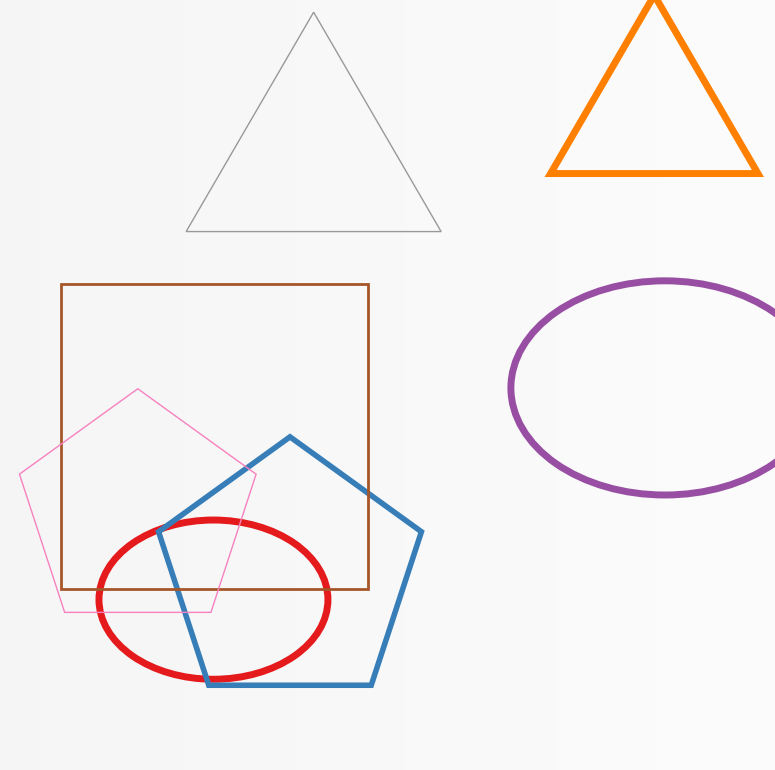[{"shape": "oval", "thickness": 2.5, "radius": 0.74, "center": [0.275, 0.221]}, {"shape": "pentagon", "thickness": 2, "radius": 0.89, "center": [0.374, 0.254]}, {"shape": "oval", "thickness": 2.5, "radius": 0.99, "center": [0.858, 0.496]}, {"shape": "triangle", "thickness": 2.5, "radius": 0.77, "center": [0.844, 0.852]}, {"shape": "square", "thickness": 1, "radius": 0.99, "center": [0.277, 0.433]}, {"shape": "pentagon", "thickness": 0.5, "radius": 0.8, "center": [0.178, 0.335]}, {"shape": "triangle", "thickness": 0.5, "radius": 0.95, "center": [0.405, 0.794]}]